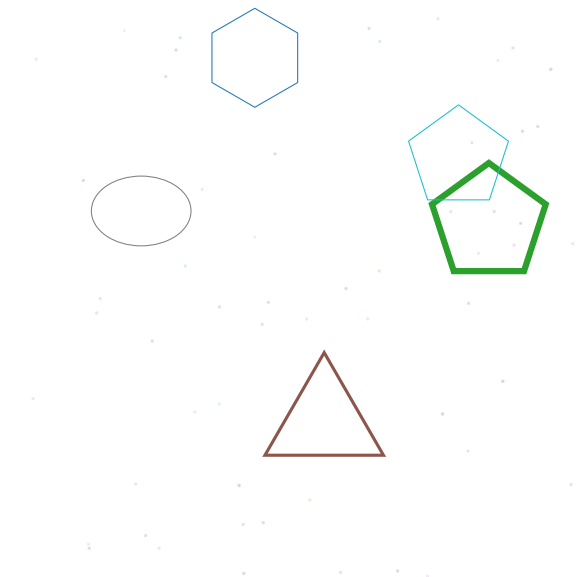[{"shape": "hexagon", "thickness": 0.5, "radius": 0.43, "center": [0.441, 0.899]}, {"shape": "pentagon", "thickness": 3, "radius": 0.52, "center": [0.847, 0.613]}, {"shape": "triangle", "thickness": 1.5, "radius": 0.59, "center": [0.561, 0.27]}, {"shape": "oval", "thickness": 0.5, "radius": 0.43, "center": [0.244, 0.634]}, {"shape": "pentagon", "thickness": 0.5, "radius": 0.45, "center": [0.794, 0.727]}]